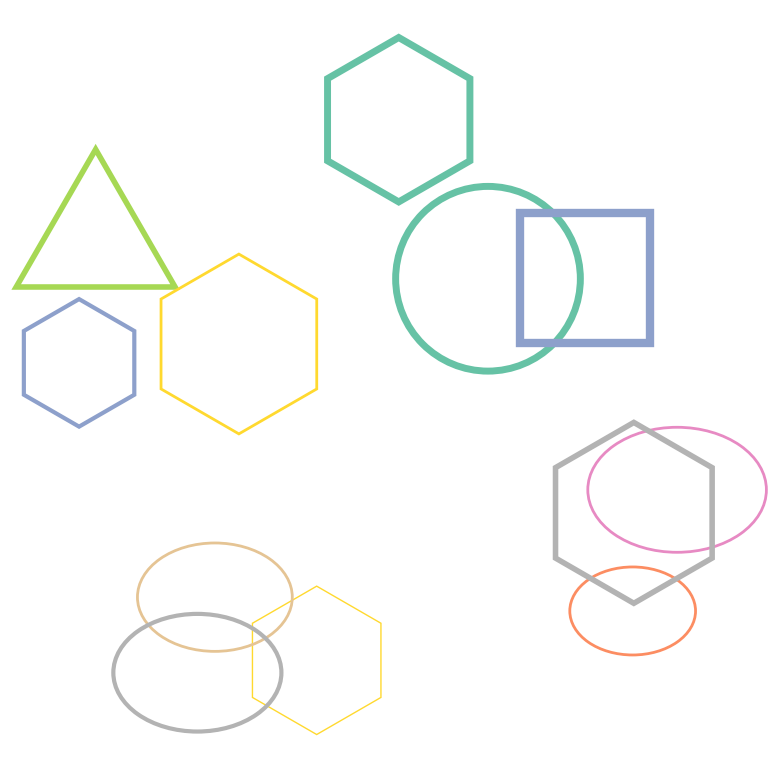[{"shape": "circle", "thickness": 2.5, "radius": 0.6, "center": [0.634, 0.638]}, {"shape": "hexagon", "thickness": 2.5, "radius": 0.53, "center": [0.518, 0.845]}, {"shape": "oval", "thickness": 1, "radius": 0.41, "center": [0.822, 0.207]}, {"shape": "hexagon", "thickness": 1.5, "radius": 0.41, "center": [0.103, 0.529]}, {"shape": "square", "thickness": 3, "radius": 0.42, "center": [0.76, 0.639]}, {"shape": "oval", "thickness": 1, "radius": 0.58, "center": [0.879, 0.364]}, {"shape": "triangle", "thickness": 2, "radius": 0.6, "center": [0.124, 0.687]}, {"shape": "hexagon", "thickness": 1, "radius": 0.58, "center": [0.31, 0.553]}, {"shape": "hexagon", "thickness": 0.5, "radius": 0.48, "center": [0.411, 0.142]}, {"shape": "oval", "thickness": 1, "radius": 0.5, "center": [0.279, 0.224]}, {"shape": "hexagon", "thickness": 2, "radius": 0.59, "center": [0.823, 0.334]}, {"shape": "oval", "thickness": 1.5, "radius": 0.55, "center": [0.256, 0.126]}]